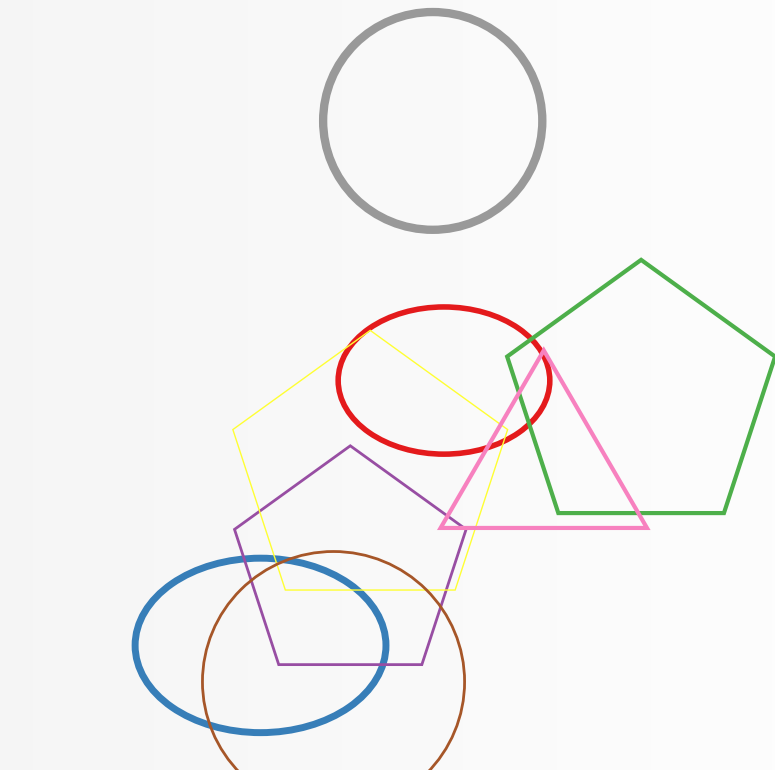[{"shape": "oval", "thickness": 2, "radius": 0.68, "center": [0.573, 0.506]}, {"shape": "oval", "thickness": 2.5, "radius": 0.81, "center": [0.336, 0.162]}, {"shape": "pentagon", "thickness": 1.5, "radius": 0.91, "center": [0.827, 0.481]}, {"shape": "pentagon", "thickness": 1, "radius": 0.79, "center": [0.452, 0.264]}, {"shape": "pentagon", "thickness": 0.5, "radius": 0.93, "center": [0.478, 0.385]}, {"shape": "circle", "thickness": 1, "radius": 0.85, "center": [0.43, 0.115]}, {"shape": "triangle", "thickness": 1.5, "radius": 0.77, "center": [0.702, 0.391]}, {"shape": "circle", "thickness": 3, "radius": 0.71, "center": [0.558, 0.843]}]